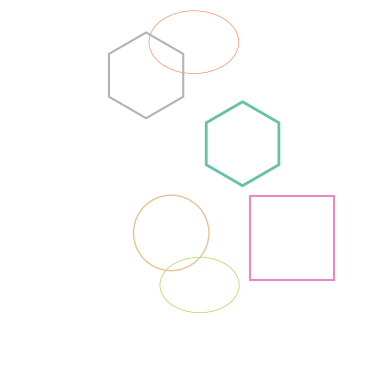[{"shape": "hexagon", "thickness": 2, "radius": 0.54, "center": [0.63, 0.627]}, {"shape": "oval", "thickness": 0.5, "radius": 0.58, "center": [0.504, 0.89]}, {"shape": "square", "thickness": 1.5, "radius": 0.55, "center": [0.759, 0.382]}, {"shape": "oval", "thickness": 0.5, "radius": 0.51, "center": [0.518, 0.26]}, {"shape": "circle", "thickness": 1, "radius": 0.49, "center": [0.445, 0.395]}, {"shape": "hexagon", "thickness": 1.5, "radius": 0.56, "center": [0.38, 0.804]}]